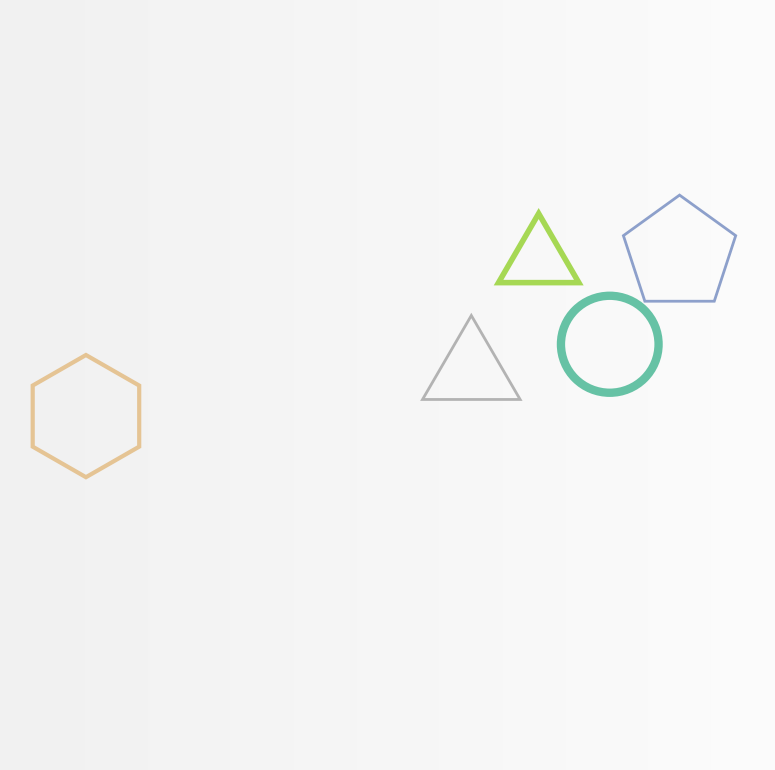[{"shape": "circle", "thickness": 3, "radius": 0.31, "center": [0.787, 0.553]}, {"shape": "pentagon", "thickness": 1, "radius": 0.38, "center": [0.877, 0.67]}, {"shape": "triangle", "thickness": 2, "radius": 0.3, "center": [0.695, 0.663]}, {"shape": "hexagon", "thickness": 1.5, "radius": 0.4, "center": [0.111, 0.46]}, {"shape": "triangle", "thickness": 1, "radius": 0.36, "center": [0.608, 0.518]}]